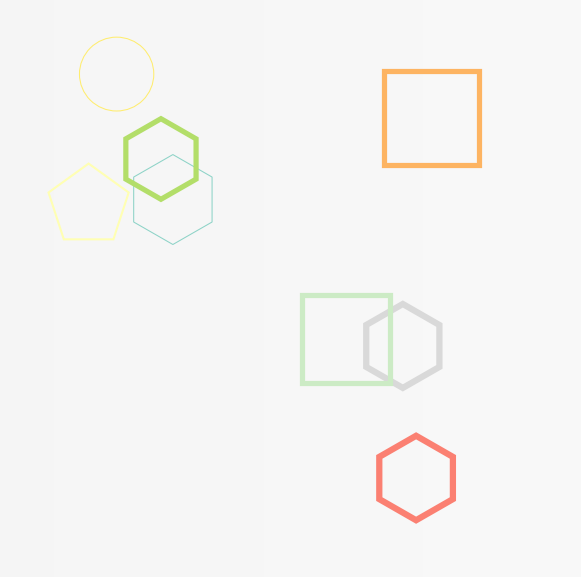[{"shape": "hexagon", "thickness": 0.5, "radius": 0.39, "center": [0.297, 0.654]}, {"shape": "pentagon", "thickness": 1, "radius": 0.36, "center": [0.152, 0.643]}, {"shape": "hexagon", "thickness": 3, "radius": 0.37, "center": [0.716, 0.171]}, {"shape": "square", "thickness": 2.5, "radius": 0.41, "center": [0.742, 0.795]}, {"shape": "hexagon", "thickness": 2.5, "radius": 0.35, "center": [0.277, 0.724]}, {"shape": "hexagon", "thickness": 3, "radius": 0.36, "center": [0.693, 0.4]}, {"shape": "square", "thickness": 2.5, "radius": 0.38, "center": [0.595, 0.413]}, {"shape": "circle", "thickness": 0.5, "radius": 0.32, "center": [0.201, 0.871]}]